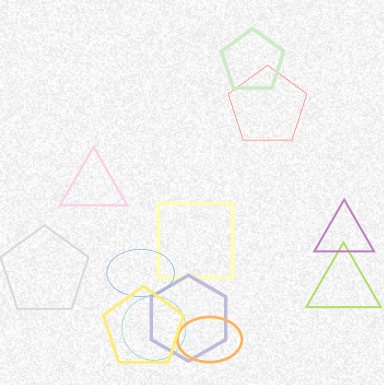[{"shape": "circle", "thickness": 0.5, "radius": 0.42, "center": [0.4, 0.147]}, {"shape": "square", "thickness": 2.5, "radius": 0.48, "center": [0.507, 0.376]}, {"shape": "hexagon", "thickness": 2.5, "radius": 0.56, "center": [0.49, 0.174]}, {"shape": "pentagon", "thickness": 0.5, "radius": 0.54, "center": [0.695, 0.723]}, {"shape": "oval", "thickness": 0.5, "radius": 0.44, "center": [0.365, 0.291]}, {"shape": "oval", "thickness": 2, "radius": 0.42, "center": [0.545, 0.118]}, {"shape": "triangle", "thickness": 1.5, "radius": 0.56, "center": [0.892, 0.258]}, {"shape": "triangle", "thickness": 1.5, "radius": 0.5, "center": [0.243, 0.517]}, {"shape": "pentagon", "thickness": 1.5, "radius": 0.6, "center": [0.116, 0.295]}, {"shape": "triangle", "thickness": 1.5, "radius": 0.45, "center": [0.894, 0.392]}, {"shape": "pentagon", "thickness": 2.5, "radius": 0.43, "center": [0.656, 0.84]}, {"shape": "pentagon", "thickness": 2, "radius": 0.55, "center": [0.373, 0.147]}]